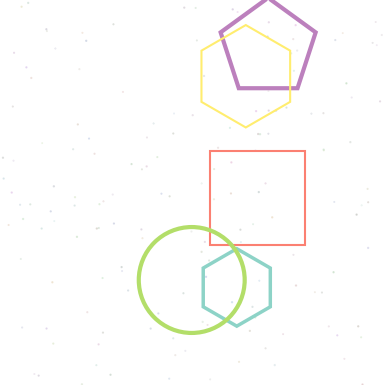[{"shape": "hexagon", "thickness": 2.5, "radius": 0.5, "center": [0.615, 0.253]}, {"shape": "square", "thickness": 1.5, "radius": 0.61, "center": [0.668, 0.485]}, {"shape": "circle", "thickness": 3, "radius": 0.69, "center": [0.498, 0.273]}, {"shape": "pentagon", "thickness": 3, "radius": 0.65, "center": [0.696, 0.876]}, {"shape": "hexagon", "thickness": 1.5, "radius": 0.66, "center": [0.638, 0.802]}]